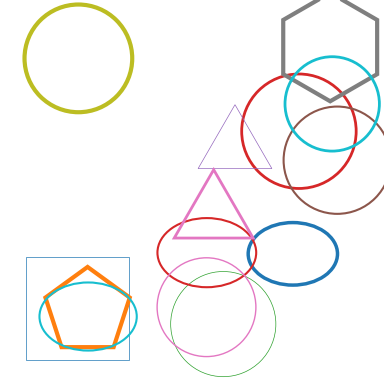[{"shape": "oval", "thickness": 2.5, "radius": 0.58, "center": [0.761, 0.341]}, {"shape": "square", "thickness": 0.5, "radius": 0.67, "center": [0.202, 0.2]}, {"shape": "pentagon", "thickness": 3, "radius": 0.58, "center": [0.228, 0.191]}, {"shape": "circle", "thickness": 0.5, "radius": 0.68, "center": [0.58, 0.158]}, {"shape": "circle", "thickness": 2, "radius": 0.74, "center": [0.776, 0.659]}, {"shape": "oval", "thickness": 1.5, "radius": 0.64, "center": [0.537, 0.344]}, {"shape": "triangle", "thickness": 0.5, "radius": 0.55, "center": [0.61, 0.617]}, {"shape": "circle", "thickness": 1.5, "radius": 0.7, "center": [0.876, 0.584]}, {"shape": "circle", "thickness": 1, "radius": 0.64, "center": [0.536, 0.202]}, {"shape": "triangle", "thickness": 2, "radius": 0.59, "center": [0.555, 0.441]}, {"shape": "hexagon", "thickness": 3, "radius": 0.7, "center": [0.858, 0.878]}, {"shape": "circle", "thickness": 3, "radius": 0.7, "center": [0.204, 0.848]}, {"shape": "circle", "thickness": 2, "radius": 0.61, "center": [0.863, 0.73]}, {"shape": "oval", "thickness": 1.5, "radius": 0.63, "center": [0.229, 0.178]}]